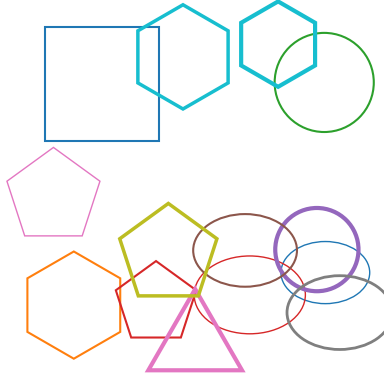[{"shape": "square", "thickness": 1.5, "radius": 0.74, "center": [0.265, 0.783]}, {"shape": "oval", "thickness": 1, "radius": 0.58, "center": [0.845, 0.292]}, {"shape": "hexagon", "thickness": 1.5, "radius": 0.7, "center": [0.192, 0.208]}, {"shape": "circle", "thickness": 1.5, "radius": 0.64, "center": [0.842, 0.786]}, {"shape": "oval", "thickness": 1, "radius": 0.72, "center": [0.649, 0.234]}, {"shape": "pentagon", "thickness": 1.5, "radius": 0.55, "center": [0.405, 0.212]}, {"shape": "circle", "thickness": 3, "radius": 0.54, "center": [0.823, 0.352]}, {"shape": "oval", "thickness": 1.5, "radius": 0.67, "center": [0.637, 0.35]}, {"shape": "pentagon", "thickness": 1, "radius": 0.63, "center": [0.139, 0.49]}, {"shape": "triangle", "thickness": 3, "radius": 0.7, "center": [0.507, 0.108]}, {"shape": "oval", "thickness": 2, "radius": 0.68, "center": [0.882, 0.188]}, {"shape": "pentagon", "thickness": 2.5, "radius": 0.66, "center": [0.437, 0.339]}, {"shape": "hexagon", "thickness": 3, "radius": 0.55, "center": [0.722, 0.885]}, {"shape": "hexagon", "thickness": 2.5, "radius": 0.68, "center": [0.475, 0.852]}]